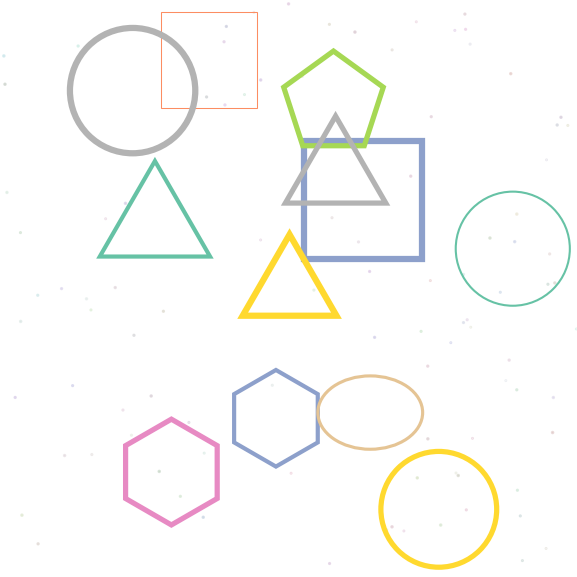[{"shape": "circle", "thickness": 1, "radius": 0.49, "center": [0.888, 0.569]}, {"shape": "triangle", "thickness": 2, "radius": 0.55, "center": [0.268, 0.61]}, {"shape": "square", "thickness": 0.5, "radius": 0.42, "center": [0.363, 0.896]}, {"shape": "square", "thickness": 3, "radius": 0.51, "center": [0.628, 0.653]}, {"shape": "hexagon", "thickness": 2, "radius": 0.42, "center": [0.478, 0.275]}, {"shape": "hexagon", "thickness": 2.5, "radius": 0.46, "center": [0.297, 0.182]}, {"shape": "pentagon", "thickness": 2.5, "radius": 0.45, "center": [0.577, 0.82]}, {"shape": "triangle", "thickness": 3, "radius": 0.47, "center": [0.501, 0.499]}, {"shape": "circle", "thickness": 2.5, "radius": 0.5, "center": [0.76, 0.117]}, {"shape": "oval", "thickness": 1.5, "radius": 0.45, "center": [0.641, 0.285]}, {"shape": "triangle", "thickness": 2.5, "radius": 0.5, "center": [0.581, 0.698]}, {"shape": "circle", "thickness": 3, "radius": 0.54, "center": [0.23, 0.842]}]